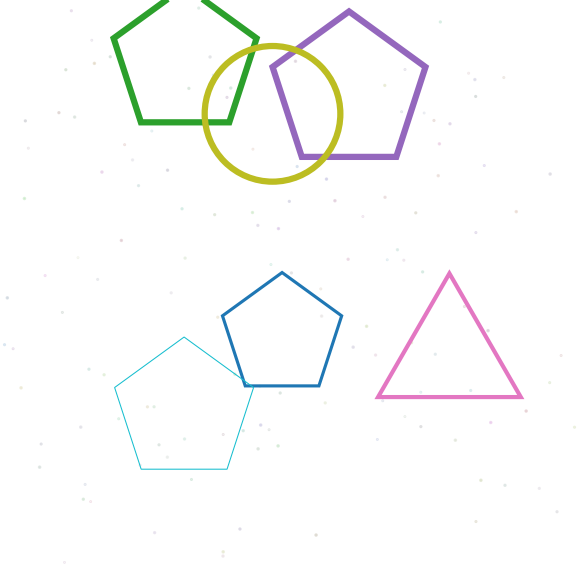[{"shape": "pentagon", "thickness": 1.5, "radius": 0.54, "center": [0.488, 0.419]}, {"shape": "pentagon", "thickness": 3, "radius": 0.65, "center": [0.321, 0.893]}, {"shape": "pentagon", "thickness": 3, "radius": 0.7, "center": [0.604, 0.84]}, {"shape": "triangle", "thickness": 2, "radius": 0.71, "center": [0.778, 0.383]}, {"shape": "circle", "thickness": 3, "radius": 0.59, "center": [0.472, 0.802]}, {"shape": "pentagon", "thickness": 0.5, "radius": 0.63, "center": [0.319, 0.289]}]